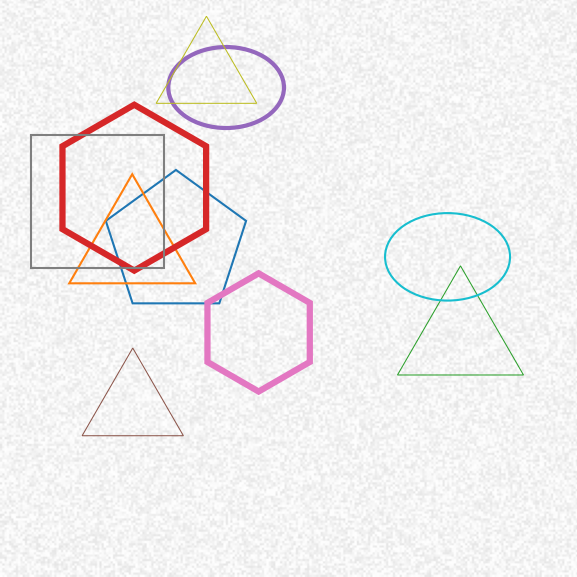[{"shape": "pentagon", "thickness": 1, "radius": 0.64, "center": [0.305, 0.577]}, {"shape": "triangle", "thickness": 1, "radius": 0.63, "center": [0.229, 0.572]}, {"shape": "triangle", "thickness": 0.5, "radius": 0.63, "center": [0.797, 0.413]}, {"shape": "hexagon", "thickness": 3, "radius": 0.72, "center": [0.233, 0.674]}, {"shape": "oval", "thickness": 2, "radius": 0.5, "center": [0.392, 0.848]}, {"shape": "triangle", "thickness": 0.5, "radius": 0.51, "center": [0.23, 0.295]}, {"shape": "hexagon", "thickness": 3, "radius": 0.51, "center": [0.448, 0.423]}, {"shape": "square", "thickness": 1, "radius": 0.58, "center": [0.169, 0.651]}, {"shape": "triangle", "thickness": 0.5, "radius": 0.5, "center": [0.357, 0.871]}, {"shape": "oval", "thickness": 1, "radius": 0.54, "center": [0.775, 0.554]}]